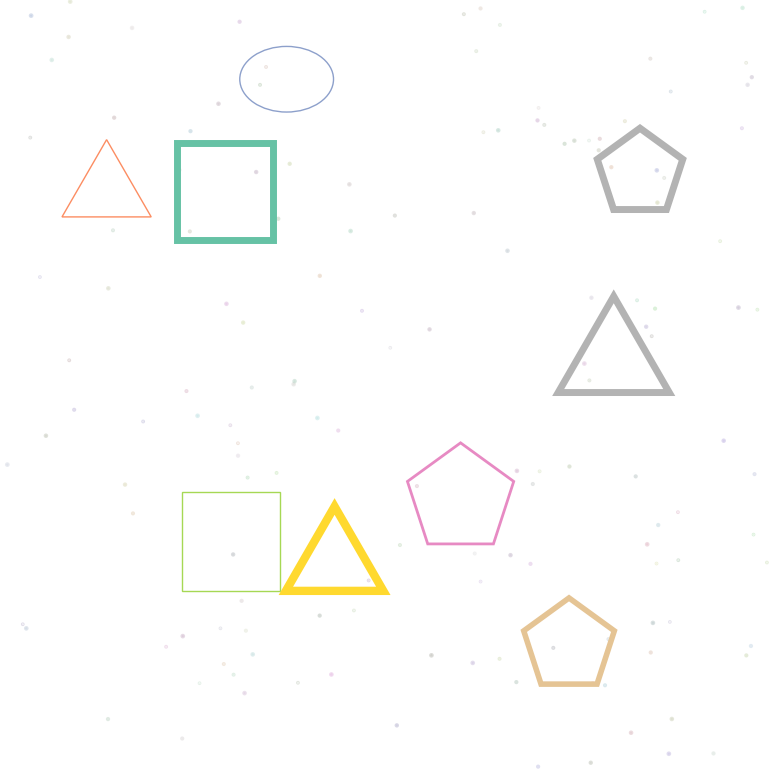[{"shape": "square", "thickness": 2.5, "radius": 0.31, "center": [0.293, 0.751]}, {"shape": "triangle", "thickness": 0.5, "radius": 0.33, "center": [0.138, 0.752]}, {"shape": "oval", "thickness": 0.5, "radius": 0.3, "center": [0.372, 0.897]}, {"shape": "pentagon", "thickness": 1, "radius": 0.36, "center": [0.598, 0.352]}, {"shape": "square", "thickness": 0.5, "radius": 0.32, "center": [0.3, 0.297]}, {"shape": "triangle", "thickness": 3, "radius": 0.37, "center": [0.435, 0.269]}, {"shape": "pentagon", "thickness": 2, "radius": 0.31, "center": [0.739, 0.162]}, {"shape": "pentagon", "thickness": 2.5, "radius": 0.29, "center": [0.831, 0.775]}, {"shape": "triangle", "thickness": 2.5, "radius": 0.42, "center": [0.797, 0.532]}]